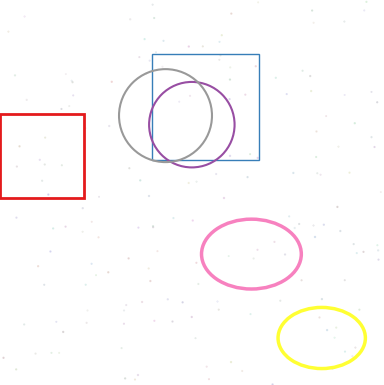[{"shape": "square", "thickness": 2, "radius": 0.55, "center": [0.11, 0.596]}, {"shape": "square", "thickness": 1, "radius": 0.69, "center": [0.533, 0.722]}, {"shape": "circle", "thickness": 1.5, "radius": 0.56, "center": [0.498, 0.676]}, {"shape": "oval", "thickness": 2.5, "radius": 0.57, "center": [0.836, 0.122]}, {"shape": "oval", "thickness": 2.5, "radius": 0.65, "center": [0.653, 0.34]}, {"shape": "circle", "thickness": 1.5, "radius": 0.6, "center": [0.43, 0.7]}]